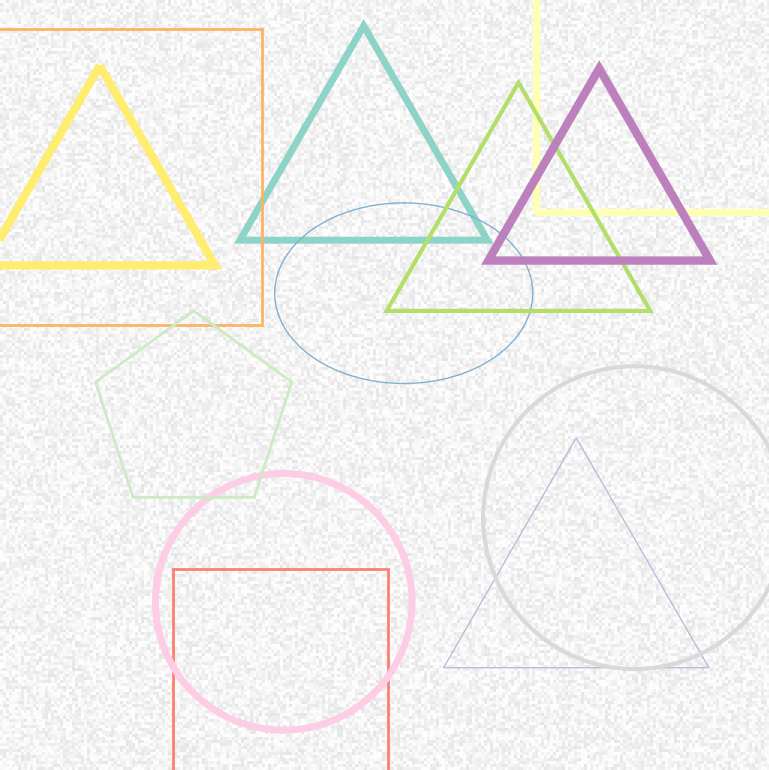[{"shape": "triangle", "thickness": 2.5, "radius": 0.93, "center": [0.472, 0.781]}, {"shape": "square", "thickness": 2.5, "radius": 0.87, "center": [0.87, 0.899]}, {"shape": "triangle", "thickness": 0.5, "radius": 0.99, "center": [0.748, 0.232]}, {"shape": "square", "thickness": 1, "radius": 0.7, "center": [0.364, 0.121]}, {"shape": "oval", "thickness": 0.5, "radius": 0.84, "center": [0.524, 0.619]}, {"shape": "square", "thickness": 1, "radius": 0.96, "center": [0.148, 0.771]}, {"shape": "triangle", "thickness": 1.5, "radius": 0.99, "center": [0.673, 0.695]}, {"shape": "circle", "thickness": 2.5, "radius": 0.83, "center": [0.369, 0.218]}, {"shape": "circle", "thickness": 1.5, "radius": 0.98, "center": [0.824, 0.328]}, {"shape": "triangle", "thickness": 3, "radius": 0.83, "center": [0.778, 0.745]}, {"shape": "pentagon", "thickness": 1, "radius": 0.67, "center": [0.251, 0.462]}, {"shape": "triangle", "thickness": 3, "radius": 0.86, "center": [0.13, 0.742]}]